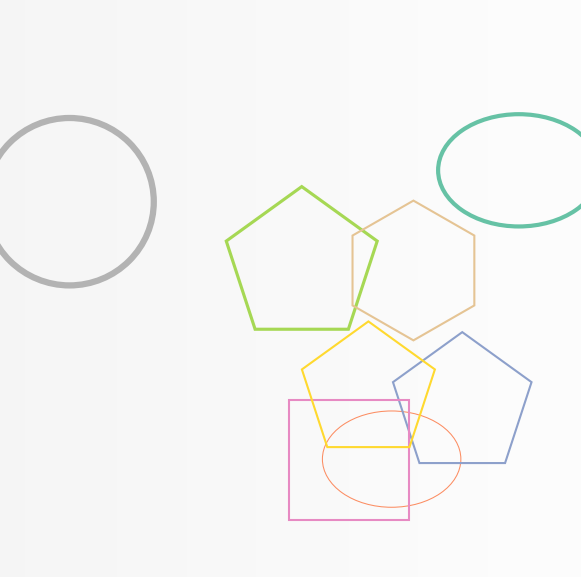[{"shape": "oval", "thickness": 2, "radius": 0.69, "center": [0.893, 0.704]}, {"shape": "oval", "thickness": 0.5, "radius": 0.6, "center": [0.674, 0.204]}, {"shape": "pentagon", "thickness": 1, "radius": 0.63, "center": [0.795, 0.299]}, {"shape": "square", "thickness": 1, "radius": 0.52, "center": [0.6, 0.202]}, {"shape": "pentagon", "thickness": 1.5, "radius": 0.68, "center": [0.519, 0.539]}, {"shape": "pentagon", "thickness": 1, "radius": 0.6, "center": [0.634, 0.322]}, {"shape": "hexagon", "thickness": 1, "radius": 0.6, "center": [0.711, 0.531]}, {"shape": "circle", "thickness": 3, "radius": 0.72, "center": [0.12, 0.65]}]